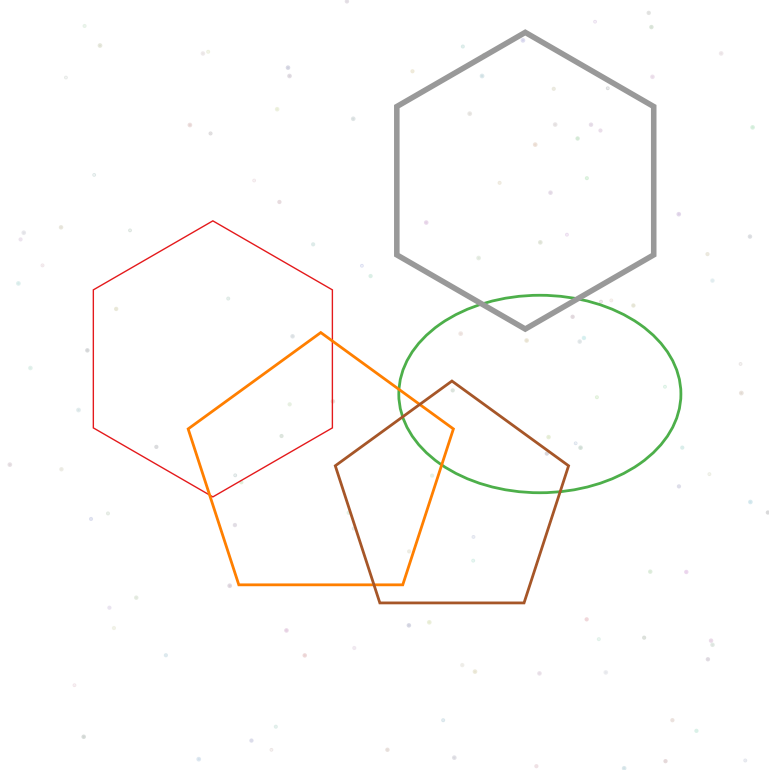[{"shape": "hexagon", "thickness": 0.5, "radius": 0.9, "center": [0.276, 0.534]}, {"shape": "oval", "thickness": 1, "radius": 0.92, "center": [0.701, 0.488]}, {"shape": "pentagon", "thickness": 1, "radius": 0.91, "center": [0.417, 0.387]}, {"shape": "pentagon", "thickness": 1, "radius": 0.8, "center": [0.587, 0.346]}, {"shape": "hexagon", "thickness": 2, "radius": 0.96, "center": [0.682, 0.765]}]